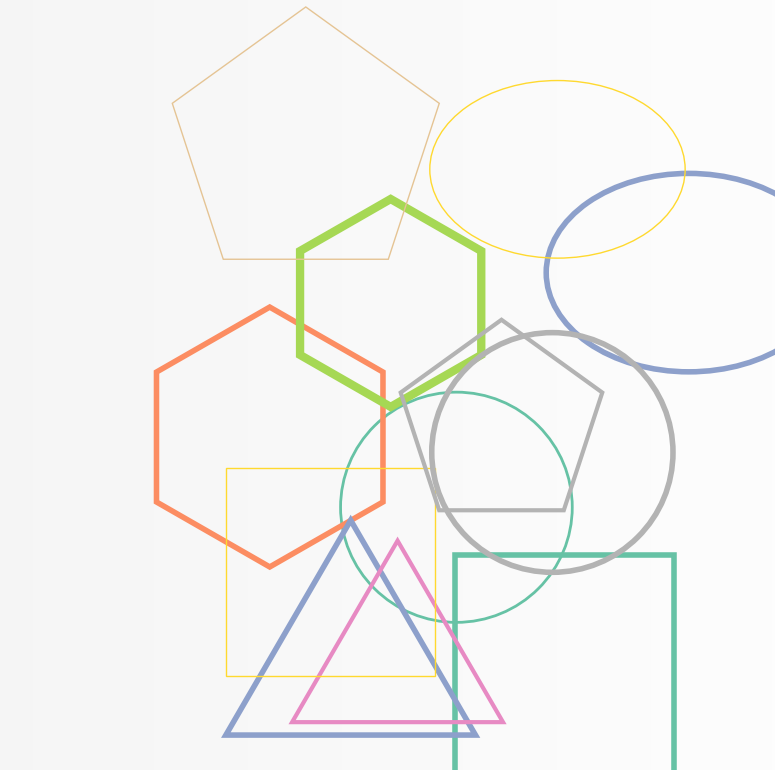[{"shape": "circle", "thickness": 1, "radius": 0.75, "center": [0.589, 0.341]}, {"shape": "square", "thickness": 2, "radius": 0.71, "center": [0.729, 0.138]}, {"shape": "hexagon", "thickness": 2, "radius": 0.84, "center": [0.348, 0.432]}, {"shape": "oval", "thickness": 2, "radius": 0.92, "center": [0.889, 0.646]}, {"shape": "triangle", "thickness": 2, "radius": 0.93, "center": [0.452, 0.138]}, {"shape": "triangle", "thickness": 1.5, "radius": 0.79, "center": [0.513, 0.141]}, {"shape": "hexagon", "thickness": 3, "radius": 0.67, "center": [0.504, 0.607]}, {"shape": "oval", "thickness": 0.5, "radius": 0.82, "center": [0.719, 0.78]}, {"shape": "square", "thickness": 0.5, "radius": 0.67, "center": [0.426, 0.257]}, {"shape": "pentagon", "thickness": 0.5, "radius": 0.91, "center": [0.395, 0.81]}, {"shape": "pentagon", "thickness": 1.5, "radius": 0.68, "center": [0.647, 0.448]}, {"shape": "circle", "thickness": 2, "radius": 0.78, "center": [0.713, 0.412]}]